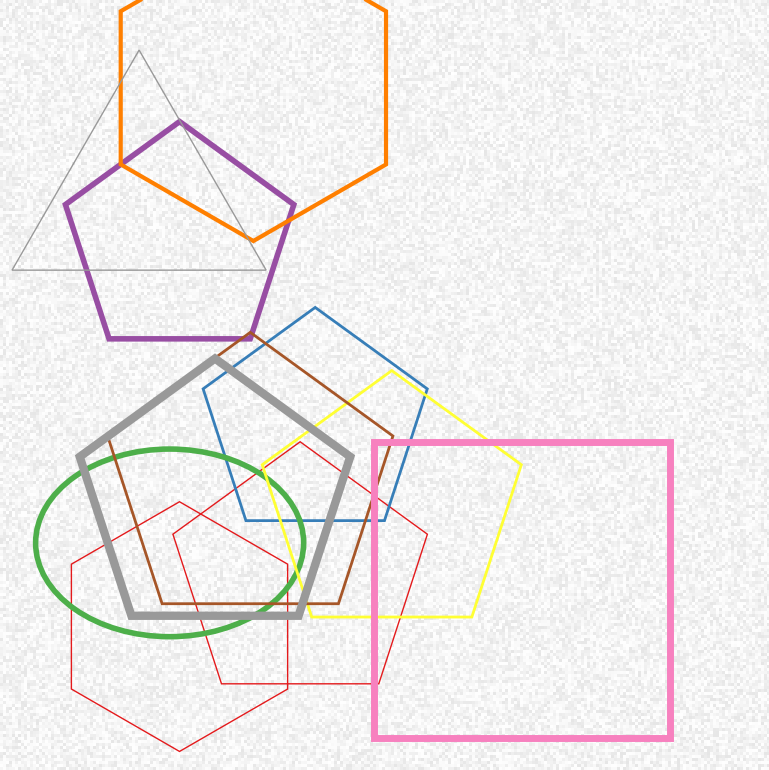[{"shape": "pentagon", "thickness": 0.5, "radius": 0.87, "center": [0.39, 0.253]}, {"shape": "hexagon", "thickness": 0.5, "radius": 0.81, "center": [0.233, 0.186]}, {"shape": "pentagon", "thickness": 1, "radius": 0.77, "center": [0.409, 0.448]}, {"shape": "oval", "thickness": 2, "radius": 0.87, "center": [0.22, 0.295]}, {"shape": "pentagon", "thickness": 2, "radius": 0.78, "center": [0.233, 0.686]}, {"shape": "hexagon", "thickness": 1.5, "radius": 0.99, "center": [0.329, 0.886]}, {"shape": "pentagon", "thickness": 1, "radius": 0.88, "center": [0.509, 0.342]}, {"shape": "pentagon", "thickness": 1, "radius": 0.97, "center": [0.325, 0.374]}, {"shape": "square", "thickness": 2.5, "radius": 0.96, "center": [0.678, 0.234]}, {"shape": "triangle", "thickness": 0.5, "radius": 0.95, "center": [0.181, 0.744]}, {"shape": "pentagon", "thickness": 3, "radius": 0.92, "center": [0.279, 0.35]}]